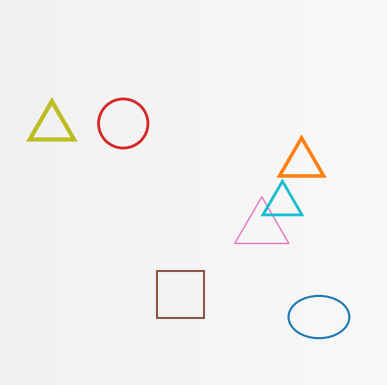[{"shape": "oval", "thickness": 1.5, "radius": 0.39, "center": [0.823, 0.177]}, {"shape": "triangle", "thickness": 2.5, "radius": 0.33, "center": [0.778, 0.576]}, {"shape": "circle", "thickness": 2, "radius": 0.32, "center": [0.318, 0.679]}, {"shape": "square", "thickness": 1.5, "radius": 0.31, "center": [0.466, 0.235]}, {"shape": "triangle", "thickness": 1, "radius": 0.4, "center": [0.676, 0.408]}, {"shape": "triangle", "thickness": 3, "radius": 0.33, "center": [0.134, 0.671]}, {"shape": "triangle", "thickness": 2, "radius": 0.29, "center": [0.729, 0.471]}]